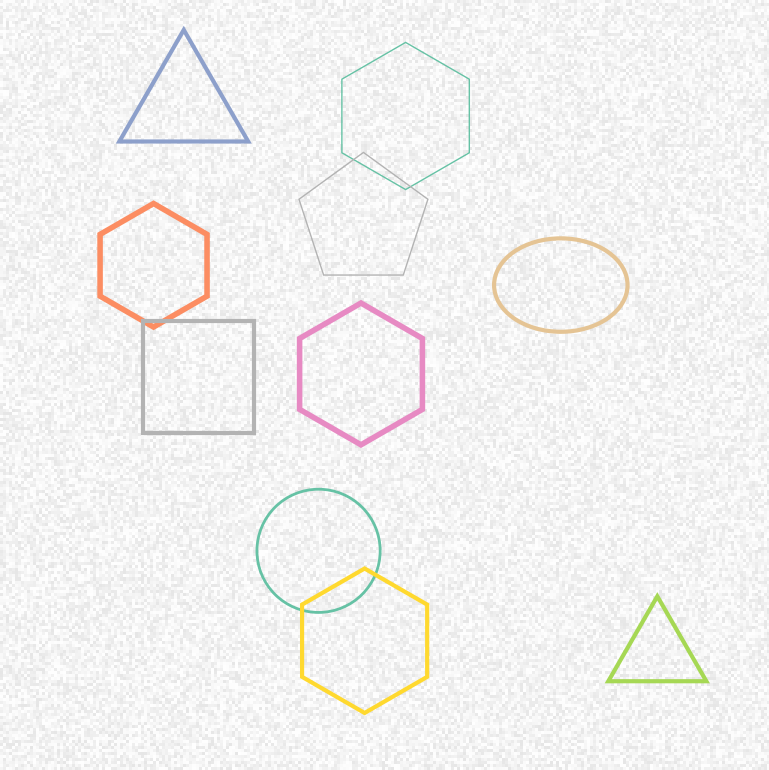[{"shape": "circle", "thickness": 1, "radius": 0.4, "center": [0.414, 0.285]}, {"shape": "hexagon", "thickness": 0.5, "radius": 0.48, "center": [0.527, 0.849]}, {"shape": "hexagon", "thickness": 2, "radius": 0.4, "center": [0.199, 0.656]}, {"shape": "triangle", "thickness": 1.5, "radius": 0.48, "center": [0.239, 0.865]}, {"shape": "hexagon", "thickness": 2, "radius": 0.46, "center": [0.469, 0.514]}, {"shape": "triangle", "thickness": 1.5, "radius": 0.37, "center": [0.854, 0.152]}, {"shape": "hexagon", "thickness": 1.5, "radius": 0.47, "center": [0.474, 0.168]}, {"shape": "oval", "thickness": 1.5, "radius": 0.43, "center": [0.728, 0.63]}, {"shape": "pentagon", "thickness": 0.5, "radius": 0.44, "center": [0.472, 0.714]}, {"shape": "square", "thickness": 1.5, "radius": 0.36, "center": [0.258, 0.51]}]